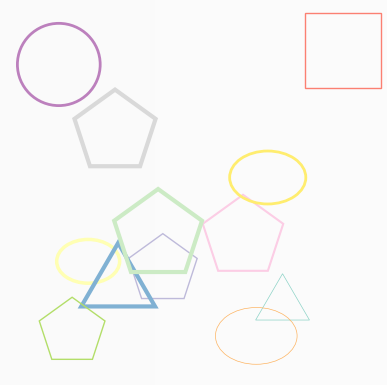[{"shape": "triangle", "thickness": 0.5, "radius": 0.4, "center": [0.729, 0.209]}, {"shape": "oval", "thickness": 2.5, "radius": 0.41, "center": [0.228, 0.321]}, {"shape": "pentagon", "thickness": 1, "radius": 0.47, "center": [0.42, 0.3]}, {"shape": "square", "thickness": 1, "radius": 0.49, "center": [0.884, 0.868]}, {"shape": "triangle", "thickness": 3, "radius": 0.55, "center": [0.305, 0.259]}, {"shape": "oval", "thickness": 0.5, "radius": 0.53, "center": [0.661, 0.128]}, {"shape": "pentagon", "thickness": 1, "radius": 0.45, "center": [0.186, 0.139]}, {"shape": "pentagon", "thickness": 1.5, "radius": 0.55, "center": [0.627, 0.385]}, {"shape": "pentagon", "thickness": 3, "radius": 0.55, "center": [0.297, 0.657]}, {"shape": "circle", "thickness": 2, "radius": 0.53, "center": [0.152, 0.833]}, {"shape": "pentagon", "thickness": 3, "radius": 0.6, "center": [0.408, 0.39]}, {"shape": "oval", "thickness": 2, "radius": 0.49, "center": [0.691, 0.539]}]